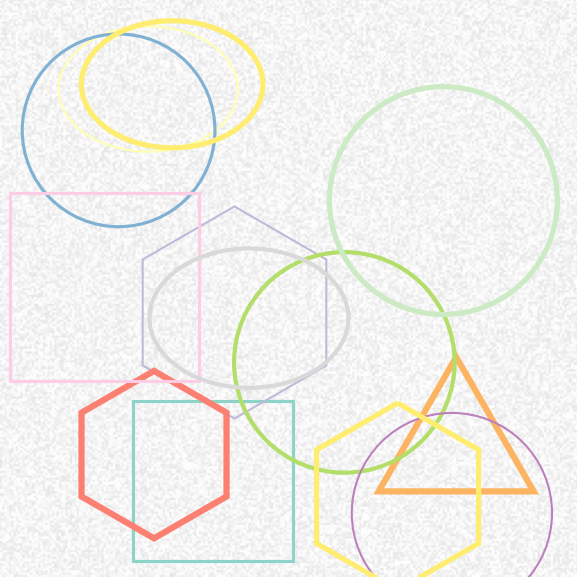[{"shape": "square", "thickness": 1.5, "radius": 0.69, "center": [0.369, 0.166]}, {"shape": "oval", "thickness": 1, "radius": 0.78, "center": [0.257, 0.845]}, {"shape": "hexagon", "thickness": 1, "radius": 0.92, "center": [0.406, 0.458]}, {"shape": "hexagon", "thickness": 3, "radius": 0.72, "center": [0.267, 0.212]}, {"shape": "circle", "thickness": 1.5, "radius": 0.83, "center": [0.205, 0.773]}, {"shape": "triangle", "thickness": 3, "radius": 0.78, "center": [0.79, 0.226]}, {"shape": "circle", "thickness": 2, "radius": 0.95, "center": [0.596, 0.372]}, {"shape": "square", "thickness": 1.5, "radius": 0.82, "center": [0.181, 0.503]}, {"shape": "oval", "thickness": 2, "radius": 0.86, "center": [0.431, 0.448]}, {"shape": "circle", "thickness": 1, "radius": 0.87, "center": [0.782, 0.111]}, {"shape": "circle", "thickness": 2.5, "radius": 0.99, "center": [0.768, 0.652]}, {"shape": "oval", "thickness": 2.5, "radius": 0.79, "center": [0.298, 0.853]}, {"shape": "hexagon", "thickness": 2.5, "radius": 0.81, "center": [0.688, 0.139]}]